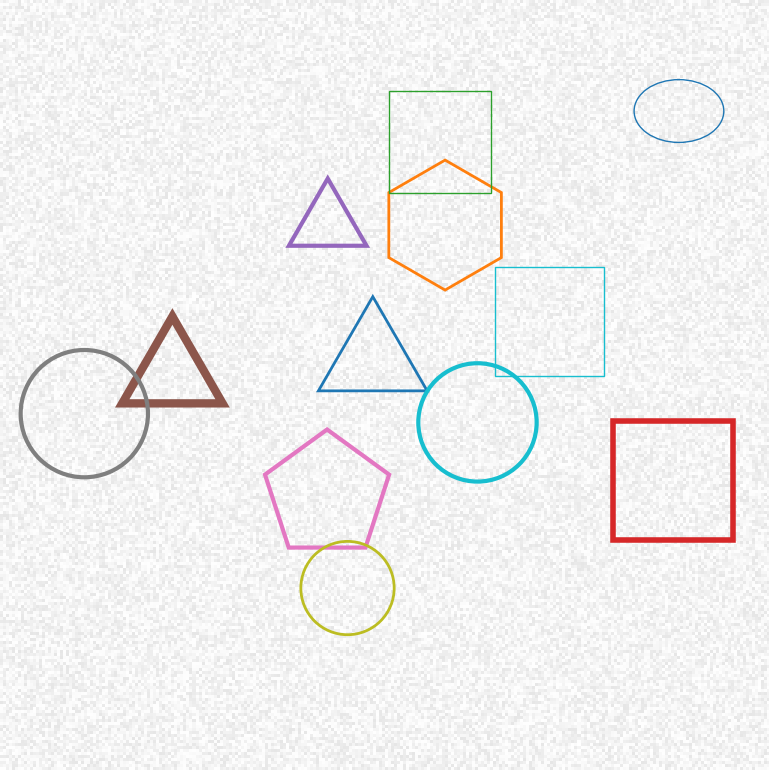[{"shape": "oval", "thickness": 0.5, "radius": 0.29, "center": [0.882, 0.856]}, {"shape": "triangle", "thickness": 1, "radius": 0.41, "center": [0.484, 0.533]}, {"shape": "hexagon", "thickness": 1, "radius": 0.42, "center": [0.578, 0.708]}, {"shape": "square", "thickness": 0.5, "radius": 0.33, "center": [0.571, 0.816]}, {"shape": "square", "thickness": 2, "radius": 0.39, "center": [0.874, 0.376]}, {"shape": "triangle", "thickness": 1.5, "radius": 0.29, "center": [0.426, 0.71]}, {"shape": "triangle", "thickness": 3, "radius": 0.38, "center": [0.224, 0.514]}, {"shape": "pentagon", "thickness": 1.5, "radius": 0.42, "center": [0.425, 0.357]}, {"shape": "circle", "thickness": 1.5, "radius": 0.41, "center": [0.109, 0.463]}, {"shape": "circle", "thickness": 1, "radius": 0.3, "center": [0.451, 0.236]}, {"shape": "square", "thickness": 0.5, "radius": 0.35, "center": [0.714, 0.582]}, {"shape": "circle", "thickness": 1.5, "radius": 0.38, "center": [0.62, 0.451]}]